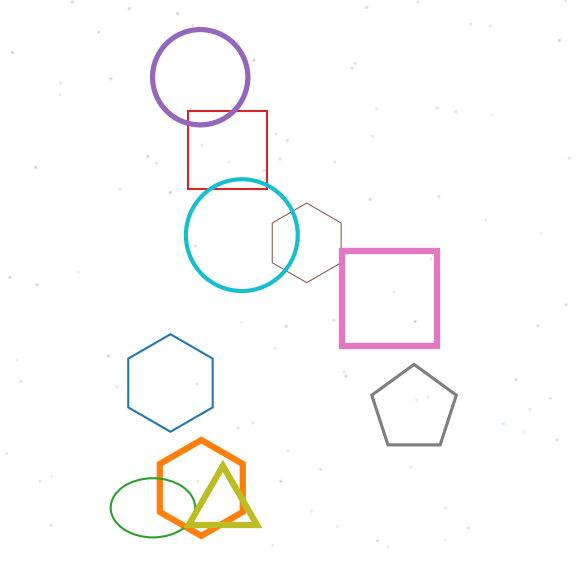[{"shape": "hexagon", "thickness": 1, "radius": 0.42, "center": [0.295, 0.336]}, {"shape": "hexagon", "thickness": 3, "radius": 0.42, "center": [0.349, 0.154]}, {"shape": "oval", "thickness": 1, "radius": 0.37, "center": [0.265, 0.12]}, {"shape": "square", "thickness": 1, "radius": 0.34, "center": [0.394, 0.739]}, {"shape": "circle", "thickness": 2.5, "radius": 0.41, "center": [0.347, 0.865]}, {"shape": "hexagon", "thickness": 0.5, "radius": 0.34, "center": [0.531, 0.579]}, {"shape": "square", "thickness": 3, "radius": 0.41, "center": [0.674, 0.482]}, {"shape": "pentagon", "thickness": 1.5, "radius": 0.38, "center": [0.717, 0.291]}, {"shape": "triangle", "thickness": 3, "radius": 0.34, "center": [0.386, 0.124]}, {"shape": "circle", "thickness": 2, "radius": 0.48, "center": [0.419, 0.592]}]